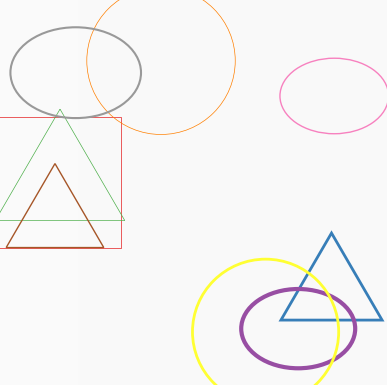[{"shape": "square", "thickness": 0.5, "radius": 0.85, "center": [0.141, 0.527]}, {"shape": "triangle", "thickness": 2, "radius": 0.75, "center": [0.856, 0.244]}, {"shape": "triangle", "thickness": 0.5, "radius": 0.96, "center": [0.155, 0.524]}, {"shape": "oval", "thickness": 3, "radius": 0.74, "center": [0.77, 0.146]}, {"shape": "circle", "thickness": 0.5, "radius": 0.96, "center": [0.416, 0.842]}, {"shape": "circle", "thickness": 2, "radius": 0.94, "center": [0.685, 0.138]}, {"shape": "triangle", "thickness": 1, "radius": 0.73, "center": [0.142, 0.43]}, {"shape": "oval", "thickness": 1, "radius": 0.7, "center": [0.863, 0.751]}, {"shape": "oval", "thickness": 1.5, "radius": 0.84, "center": [0.195, 0.811]}]